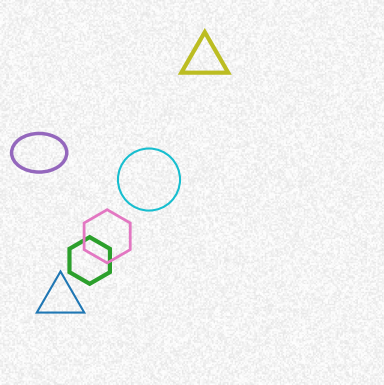[{"shape": "triangle", "thickness": 1.5, "radius": 0.36, "center": [0.157, 0.224]}, {"shape": "hexagon", "thickness": 3, "radius": 0.3, "center": [0.233, 0.323]}, {"shape": "oval", "thickness": 2.5, "radius": 0.36, "center": [0.102, 0.603]}, {"shape": "hexagon", "thickness": 2, "radius": 0.35, "center": [0.278, 0.386]}, {"shape": "triangle", "thickness": 3, "radius": 0.35, "center": [0.532, 0.846]}, {"shape": "circle", "thickness": 1.5, "radius": 0.4, "center": [0.387, 0.534]}]